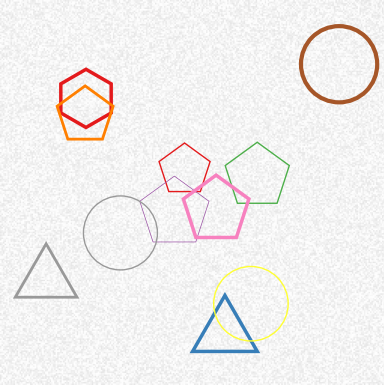[{"shape": "hexagon", "thickness": 2.5, "radius": 0.38, "center": [0.223, 0.744]}, {"shape": "pentagon", "thickness": 1, "radius": 0.35, "center": [0.479, 0.559]}, {"shape": "triangle", "thickness": 2.5, "radius": 0.48, "center": [0.584, 0.136]}, {"shape": "pentagon", "thickness": 1, "radius": 0.44, "center": [0.668, 0.543]}, {"shape": "pentagon", "thickness": 0.5, "radius": 0.47, "center": [0.453, 0.448]}, {"shape": "pentagon", "thickness": 2, "radius": 0.38, "center": [0.221, 0.7]}, {"shape": "circle", "thickness": 1, "radius": 0.48, "center": [0.652, 0.211]}, {"shape": "circle", "thickness": 3, "radius": 0.5, "center": [0.881, 0.833]}, {"shape": "pentagon", "thickness": 2.5, "radius": 0.45, "center": [0.561, 0.456]}, {"shape": "triangle", "thickness": 2, "radius": 0.46, "center": [0.12, 0.274]}, {"shape": "circle", "thickness": 1, "radius": 0.48, "center": [0.313, 0.395]}]